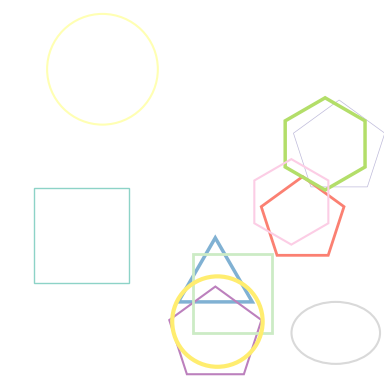[{"shape": "square", "thickness": 1, "radius": 0.62, "center": [0.211, 0.389]}, {"shape": "circle", "thickness": 1.5, "radius": 0.72, "center": [0.266, 0.82]}, {"shape": "pentagon", "thickness": 0.5, "radius": 0.62, "center": [0.881, 0.615]}, {"shape": "pentagon", "thickness": 2, "radius": 0.57, "center": [0.786, 0.428]}, {"shape": "triangle", "thickness": 2.5, "radius": 0.55, "center": [0.559, 0.271]}, {"shape": "hexagon", "thickness": 2.5, "radius": 0.6, "center": [0.844, 0.626]}, {"shape": "hexagon", "thickness": 1.5, "radius": 0.56, "center": [0.757, 0.476]}, {"shape": "oval", "thickness": 1.5, "radius": 0.57, "center": [0.872, 0.135]}, {"shape": "pentagon", "thickness": 1.5, "radius": 0.63, "center": [0.559, 0.13]}, {"shape": "square", "thickness": 2, "radius": 0.51, "center": [0.603, 0.238]}, {"shape": "circle", "thickness": 3, "radius": 0.59, "center": [0.565, 0.165]}]